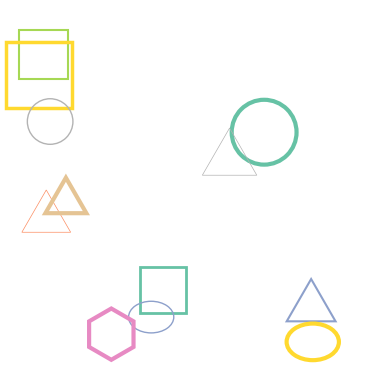[{"shape": "square", "thickness": 2, "radius": 0.3, "center": [0.424, 0.246]}, {"shape": "circle", "thickness": 3, "radius": 0.42, "center": [0.686, 0.657]}, {"shape": "triangle", "thickness": 0.5, "radius": 0.37, "center": [0.12, 0.433]}, {"shape": "triangle", "thickness": 1.5, "radius": 0.37, "center": [0.808, 0.202]}, {"shape": "oval", "thickness": 1, "radius": 0.29, "center": [0.393, 0.176]}, {"shape": "hexagon", "thickness": 3, "radius": 0.33, "center": [0.289, 0.132]}, {"shape": "square", "thickness": 1.5, "radius": 0.32, "center": [0.113, 0.859]}, {"shape": "oval", "thickness": 3, "radius": 0.34, "center": [0.812, 0.112]}, {"shape": "square", "thickness": 2.5, "radius": 0.43, "center": [0.101, 0.806]}, {"shape": "triangle", "thickness": 3, "radius": 0.31, "center": [0.171, 0.477]}, {"shape": "circle", "thickness": 1, "radius": 0.3, "center": [0.13, 0.684]}, {"shape": "triangle", "thickness": 0.5, "radius": 0.41, "center": [0.596, 0.586]}]